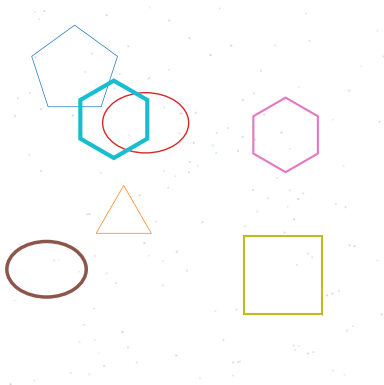[{"shape": "pentagon", "thickness": 0.5, "radius": 0.59, "center": [0.194, 0.818]}, {"shape": "triangle", "thickness": 0.5, "radius": 0.41, "center": [0.321, 0.436]}, {"shape": "oval", "thickness": 1, "radius": 0.56, "center": [0.378, 0.681]}, {"shape": "oval", "thickness": 2.5, "radius": 0.52, "center": [0.121, 0.301]}, {"shape": "hexagon", "thickness": 1.5, "radius": 0.48, "center": [0.742, 0.65]}, {"shape": "square", "thickness": 1.5, "radius": 0.51, "center": [0.735, 0.286]}, {"shape": "hexagon", "thickness": 3, "radius": 0.5, "center": [0.296, 0.69]}]